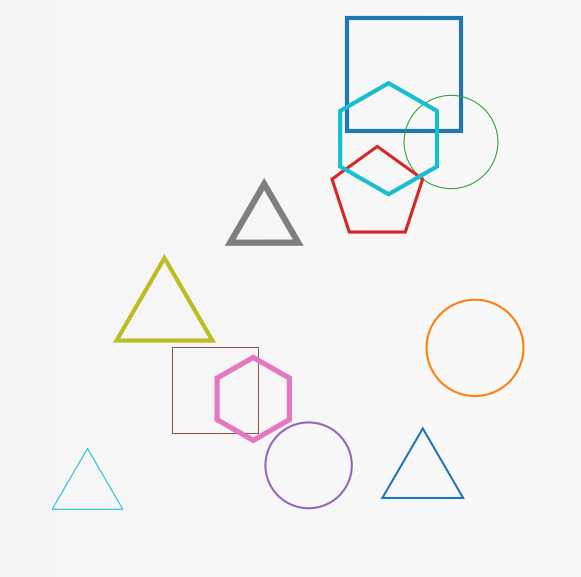[{"shape": "triangle", "thickness": 1, "radius": 0.4, "center": [0.727, 0.177]}, {"shape": "square", "thickness": 2, "radius": 0.49, "center": [0.695, 0.871]}, {"shape": "circle", "thickness": 1, "radius": 0.42, "center": [0.817, 0.397]}, {"shape": "circle", "thickness": 0.5, "radius": 0.4, "center": [0.776, 0.753]}, {"shape": "pentagon", "thickness": 1.5, "radius": 0.41, "center": [0.649, 0.664]}, {"shape": "circle", "thickness": 1, "radius": 0.37, "center": [0.531, 0.193]}, {"shape": "square", "thickness": 0.5, "radius": 0.37, "center": [0.37, 0.323]}, {"shape": "hexagon", "thickness": 2.5, "radius": 0.36, "center": [0.436, 0.308]}, {"shape": "triangle", "thickness": 3, "radius": 0.34, "center": [0.455, 0.613]}, {"shape": "triangle", "thickness": 2, "radius": 0.48, "center": [0.283, 0.457]}, {"shape": "hexagon", "thickness": 2, "radius": 0.48, "center": [0.668, 0.759]}, {"shape": "triangle", "thickness": 0.5, "radius": 0.35, "center": [0.151, 0.152]}]